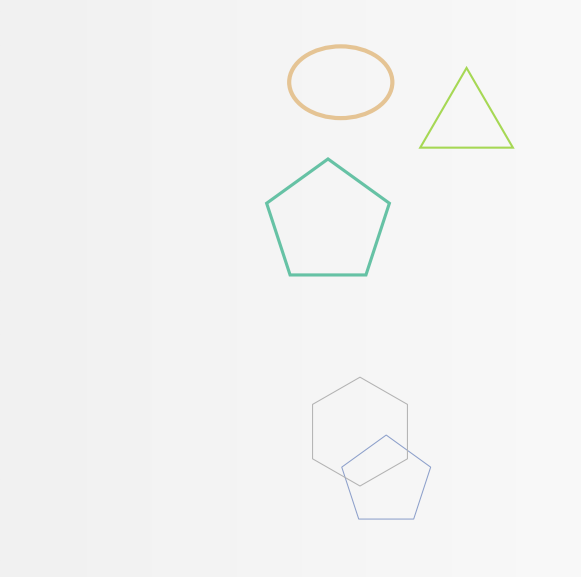[{"shape": "pentagon", "thickness": 1.5, "radius": 0.56, "center": [0.564, 0.613]}, {"shape": "pentagon", "thickness": 0.5, "radius": 0.4, "center": [0.664, 0.165]}, {"shape": "triangle", "thickness": 1, "radius": 0.46, "center": [0.803, 0.789]}, {"shape": "oval", "thickness": 2, "radius": 0.44, "center": [0.586, 0.857]}, {"shape": "hexagon", "thickness": 0.5, "radius": 0.47, "center": [0.619, 0.252]}]